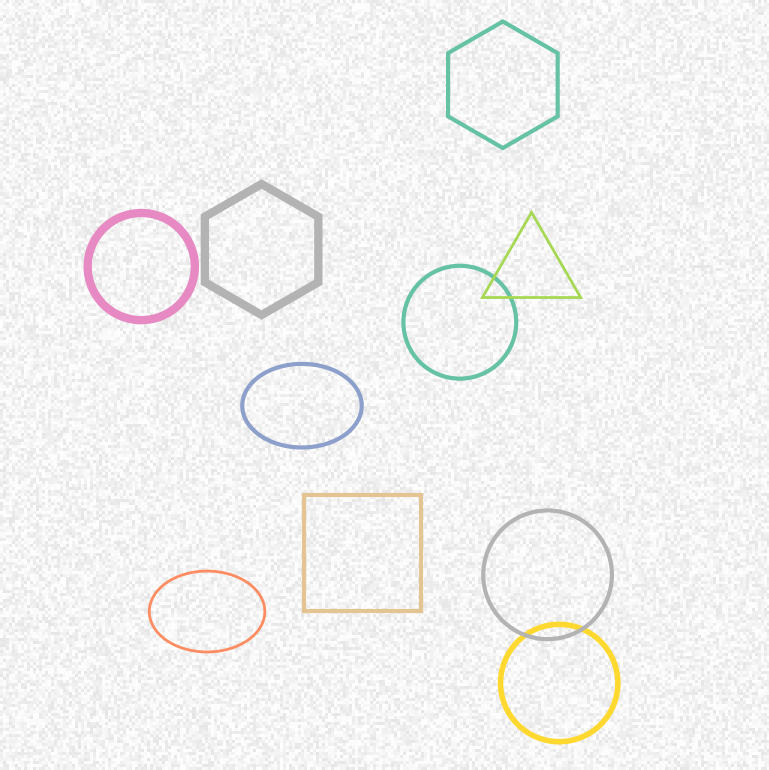[{"shape": "hexagon", "thickness": 1.5, "radius": 0.41, "center": [0.653, 0.89]}, {"shape": "circle", "thickness": 1.5, "radius": 0.37, "center": [0.597, 0.582]}, {"shape": "oval", "thickness": 1, "radius": 0.38, "center": [0.269, 0.206]}, {"shape": "oval", "thickness": 1.5, "radius": 0.39, "center": [0.392, 0.473]}, {"shape": "circle", "thickness": 3, "radius": 0.35, "center": [0.183, 0.654]}, {"shape": "triangle", "thickness": 1, "radius": 0.37, "center": [0.69, 0.65]}, {"shape": "circle", "thickness": 2, "radius": 0.38, "center": [0.726, 0.113]}, {"shape": "square", "thickness": 1.5, "radius": 0.38, "center": [0.471, 0.282]}, {"shape": "circle", "thickness": 1.5, "radius": 0.42, "center": [0.711, 0.254]}, {"shape": "hexagon", "thickness": 3, "radius": 0.43, "center": [0.34, 0.676]}]